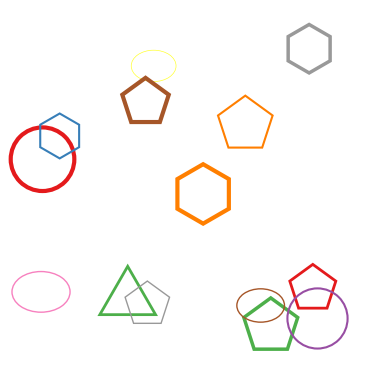[{"shape": "pentagon", "thickness": 2, "radius": 0.31, "center": [0.812, 0.25]}, {"shape": "circle", "thickness": 3, "radius": 0.41, "center": [0.11, 0.586]}, {"shape": "hexagon", "thickness": 1.5, "radius": 0.29, "center": [0.155, 0.647]}, {"shape": "pentagon", "thickness": 2.5, "radius": 0.37, "center": [0.703, 0.153]}, {"shape": "triangle", "thickness": 2, "radius": 0.42, "center": [0.332, 0.225]}, {"shape": "circle", "thickness": 1.5, "radius": 0.39, "center": [0.825, 0.173]}, {"shape": "hexagon", "thickness": 3, "radius": 0.39, "center": [0.528, 0.496]}, {"shape": "pentagon", "thickness": 1.5, "radius": 0.37, "center": [0.637, 0.677]}, {"shape": "oval", "thickness": 0.5, "radius": 0.29, "center": [0.399, 0.829]}, {"shape": "pentagon", "thickness": 3, "radius": 0.32, "center": [0.378, 0.734]}, {"shape": "oval", "thickness": 1, "radius": 0.31, "center": [0.677, 0.207]}, {"shape": "oval", "thickness": 1, "radius": 0.38, "center": [0.107, 0.242]}, {"shape": "hexagon", "thickness": 2.5, "radius": 0.31, "center": [0.803, 0.873]}, {"shape": "pentagon", "thickness": 1, "radius": 0.3, "center": [0.383, 0.209]}]